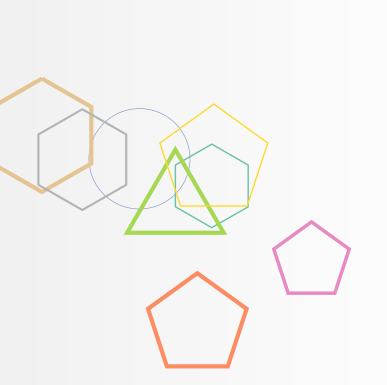[{"shape": "hexagon", "thickness": 1, "radius": 0.54, "center": [0.547, 0.517]}, {"shape": "pentagon", "thickness": 3, "radius": 0.67, "center": [0.509, 0.157]}, {"shape": "circle", "thickness": 0.5, "radius": 0.65, "center": [0.36, 0.588]}, {"shape": "pentagon", "thickness": 2.5, "radius": 0.51, "center": [0.804, 0.321]}, {"shape": "triangle", "thickness": 3, "radius": 0.72, "center": [0.453, 0.467]}, {"shape": "pentagon", "thickness": 1, "radius": 0.73, "center": [0.552, 0.583]}, {"shape": "hexagon", "thickness": 3, "radius": 0.74, "center": [0.108, 0.649]}, {"shape": "hexagon", "thickness": 1.5, "radius": 0.65, "center": [0.212, 0.585]}]